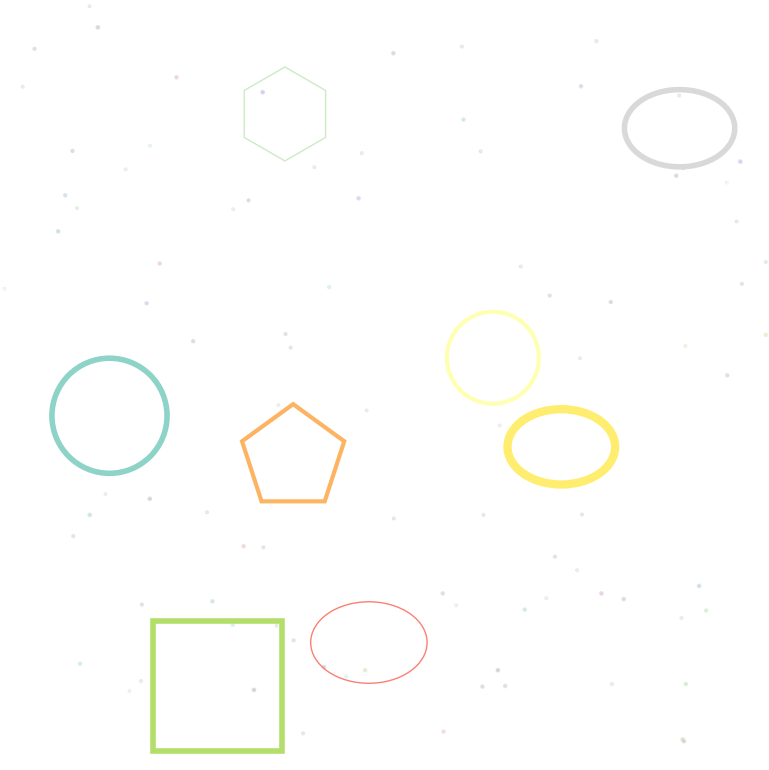[{"shape": "circle", "thickness": 2, "radius": 0.37, "center": [0.142, 0.46]}, {"shape": "circle", "thickness": 1.5, "radius": 0.3, "center": [0.64, 0.535]}, {"shape": "oval", "thickness": 0.5, "radius": 0.38, "center": [0.479, 0.166]}, {"shape": "pentagon", "thickness": 1.5, "radius": 0.35, "center": [0.381, 0.405]}, {"shape": "square", "thickness": 2, "radius": 0.42, "center": [0.282, 0.109]}, {"shape": "oval", "thickness": 2, "radius": 0.36, "center": [0.883, 0.833]}, {"shape": "hexagon", "thickness": 0.5, "radius": 0.3, "center": [0.37, 0.852]}, {"shape": "oval", "thickness": 3, "radius": 0.35, "center": [0.729, 0.42]}]